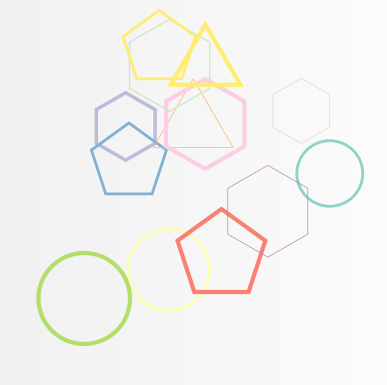[{"shape": "circle", "thickness": 2, "radius": 0.43, "center": [0.851, 0.549]}, {"shape": "circle", "thickness": 2, "radius": 0.53, "center": [0.435, 0.299]}, {"shape": "hexagon", "thickness": 2.5, "radius": 0.44, "center": [0.324, 0.672]}, {"shape": "pentagon", "thickness": 3, "radius": 0.6, "center": [0.571, 0.338]}, {"shape": "pentagon", "thickness": 2, "radius": 0.51, "center": [0.333, 0.579]}, {"shape": "triangle", "thickness": 0.5, "radius": 0.6, "center": [0.499, 0.676]}, {"shape": "circle", "thickness": 3, "radius": 0.59, "center": [0.217, 0.225]}, {"shape": "hexagon", "thickness": 3, "radius": 0.58, "center": [0.53, 0.678]}, {"shape": "hexagon", "thickness": 0.5, "radius": 0.42, "center": [0.778, 0.712]}, {"shape": "hexagon", "thickness": 0.5, "radius": 0.6, "center": [0.691, 0.451]}, {"shape": "hexagon", "thickness": 1, "radius": 0.6, "center": [0.438, 0.83]}, {"shape": "pentagon", "thickness": 2, "radius": 0.49, "center": [0.411, 0.875]}, {"shape": "triangle", "thickness": 3, "radius": 0.52, "center": [0.53, 0.832]}]